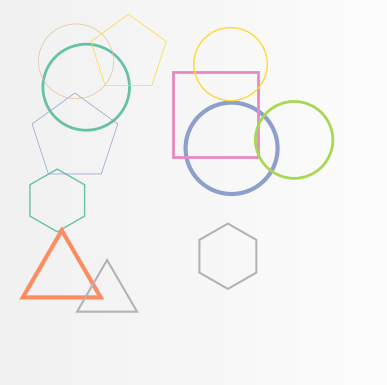[{"shape": "hexagon", "thickness": 1, "radius": 0.41, "center": [0.148, 0.479]}, {"shape": "circle", "thickness": 2, "radius": 0.56, "center": [0.222, 0.774]}, {"shape": "triangle", "thickness": 3, "radius": 0.58, "center": [0.159, 0.286]}, {"shape": "pentagon", "thickness": 0.5, "radius": 0.58, "center": [0.193, 0.642]}, {"shape": "circle", "thickness": 3, "radius": 0.59, "center": [0.598, 0.615]}, {"shape": "square", "thickness": 2, "radius": 0.55, "center": [0.556, 0.703]}, {"shape": "circle", "thickness": 2, "radius": 0.5, "center": [0.759, 0.637]}, {"shape": "pentagon", "thickness": 0.5, "radius": 0.51, "center": [0.332, 0.861]}, {"shape": "circle", "thickness": 1, "radius": 0.47, "center": [0.595, 0.833]}, {"shape": "circle", "thickness": 0.5, "radius": 0.49, "center": [0.196, 0.841]}, {"shape": "triangle", "thickness": 1.5, "radius": 0.45, "center": [0.276, 0.235]}, {"shape": "hexagon", "thickness": 1.5, "radius": 0.42, "center": [0.588, 0.334]}]